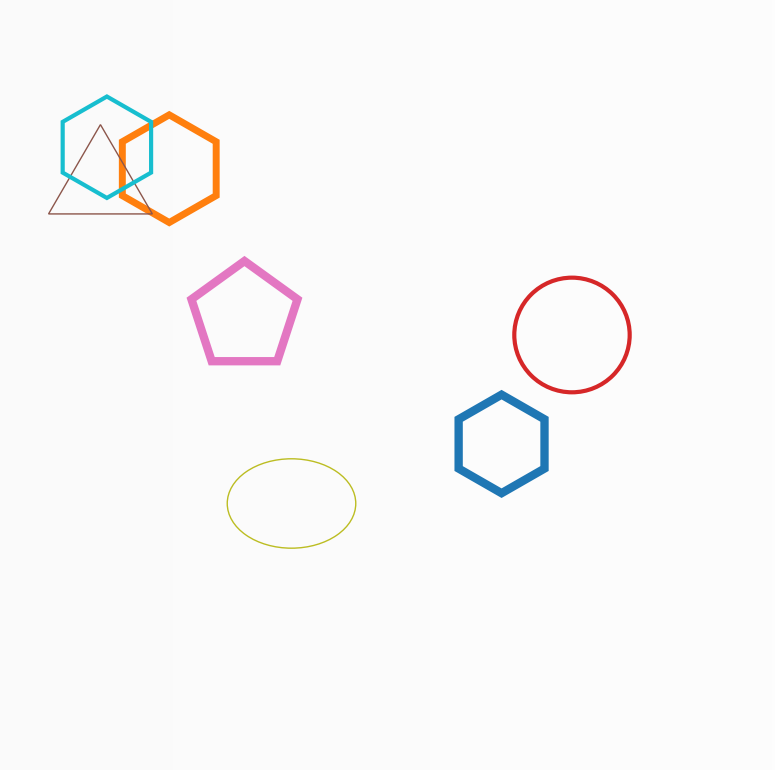[{"shape": "hexagon", "thickness": 3, "radius": 0.32, "center": [0.647, 0.423]}, {"shape": "hexagon", "thickness": 2.5, "radius": 0.35, "center": [0.218, 0.781]}, {"shape": "circle", "thickness": 1.5, "radius": 0.37, "center": [0.738, 0.565]}, {"shape": "triangle", "thickness": 0.5, "radius": 0.39, "center": [0.13, 0.761]}, {"shape": "pentagon", "thickness": 3, "radius": 0.36, "center": [0.315, 0.589]}, {"shape": "oval", "thickness": 0.5, "radius": 0.41, "center": [0.376, 0.346]}, {"shape": "hexagon", "thickness": 1.5, "radius": 0.33, "center": [0.138, 0.809]}]